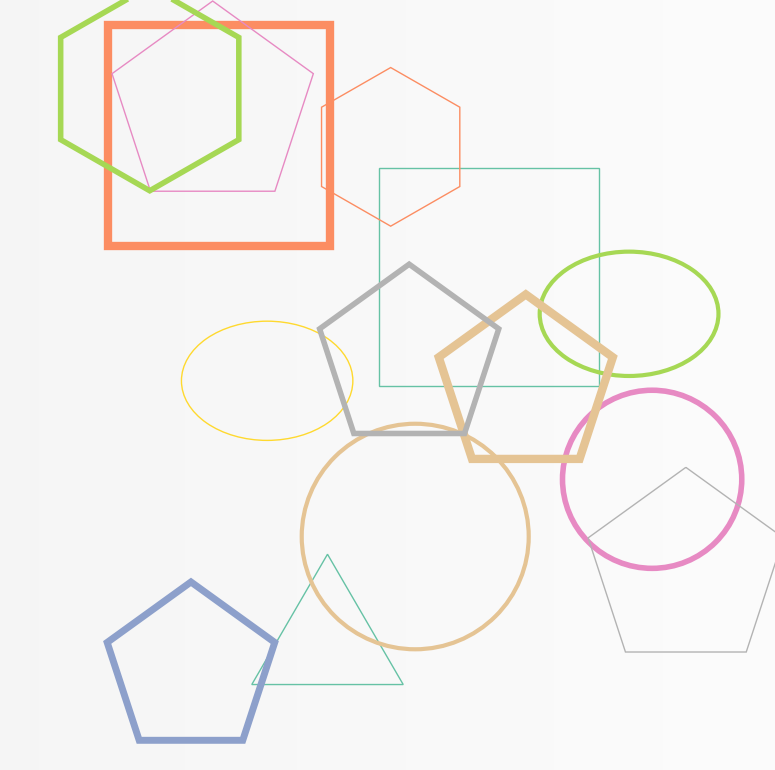[{"shape": "triangle", "thickness": 0.5, "radius": 0.56, "center": [0.423, 0.167]}, {"shape": "square", "thickness": 0.5, "radius": 0.71, "center": [0.631, 0.64]}, {"shape": "square", "thickness": 3, "radius": 0.72, "center": [0.282, 0.824]}, {"shape": "hexagon", "thickness": 0.5, "radius": 0.52, "center": [0.504, 0.809]}, {"shape": "pentagon", "thickness": 2.5, "radius": 0.57, "center": [0.246, 0.131]}, {"shape": "circle", "thickness": 2, "radius": 0.58, "center": [0.841, 0.378]}, {"shape": "pentagon", "thickness": 0.5, "radius": 0.68, "center": [0.274, 0.862]}, {"shape": "oval", "thickness": 1.5, "radius": 0.58, "center": [0.812, 0.592]}, {"shape": "hexagon", "thickness": 2, "radius": 0.66, "center": [0.193, 0.885]}, {"shape": "oval", "thickness": 0.5, "radius": 0.55, "center": [0.345, 0.505]}, {"shape": "circle", "thickness": 1.5, "radius": 0.73, "center": [0.536, 0.303]}, {"shape": "pentagon", "thickness": 3, "radius": 0.59, "center": [0.678, 0.5]}, {"shape": "pentagon", "thickness": 2, "radius": 0.61, "center": [0.528, 0.535]}, {"shape": "pentagon", "thickness": 0.5, "radius": 0.66, "center": [0.885, 0.26]}]